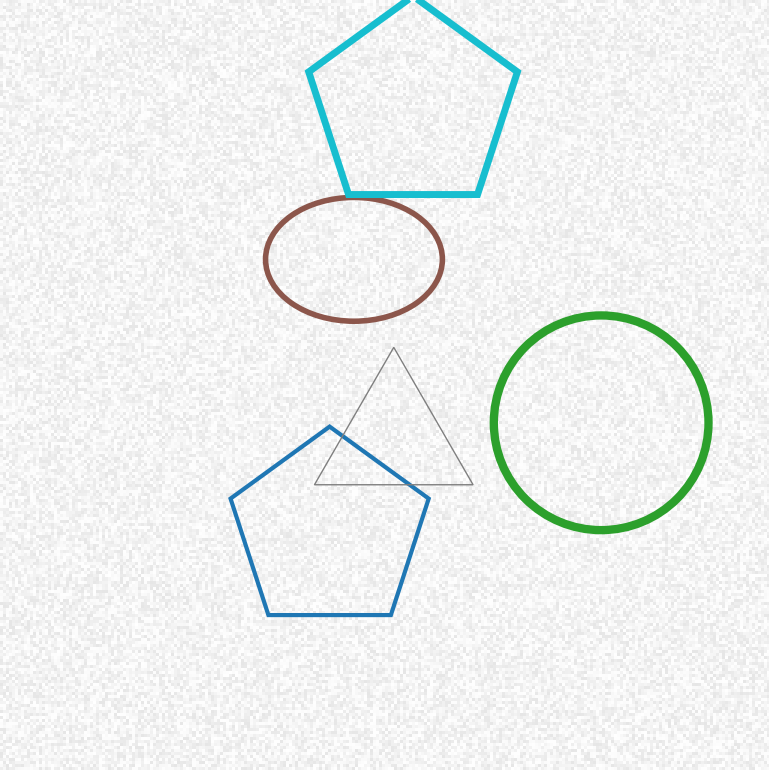[{"shape": "pentagon", "thickness": 1.5, "radius": 0.68, "center": [0.428, 0.311]}, {"shape": "circle", "thickness": 3, "radius": 0.7, "center": [0.781, 0.451]}, {"shape": "oval", "thickness": 2, "radius": 0.57, "center": [0.46, 0.663]}, {"shape": "triangle", "thickness": 0.5, "radius": 0.59, "center": [0.511, 0.43]}, {"shape": "pentagon", "thickness": 2.5, "radius": 0.71, "center": [0.536, 0.863]}]